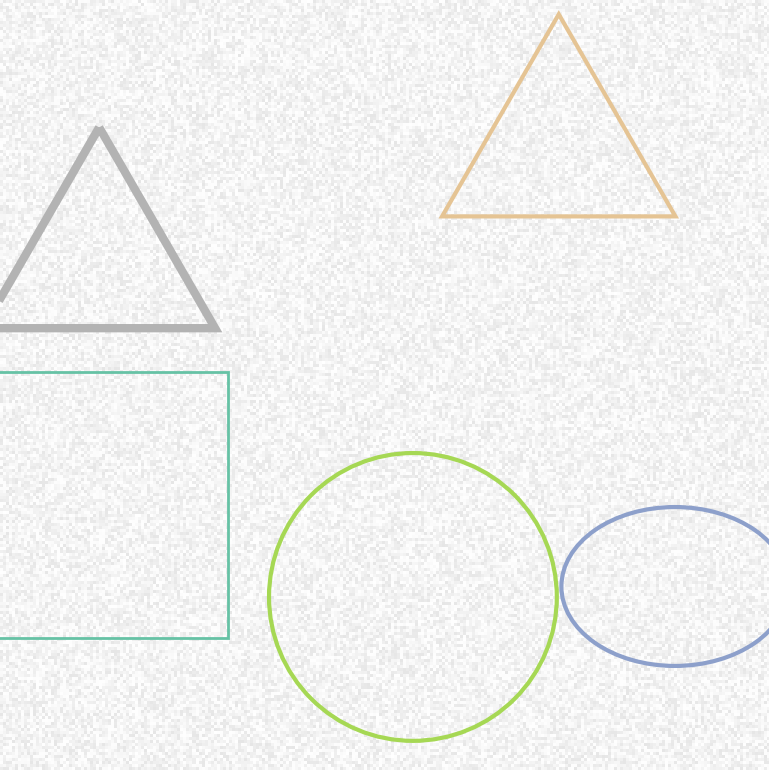[{"shape": "square", "thickness": 1, "radius": 0.87, "center": [0.123, 0.344]}, {"shape": "oval", "thickness": 1.5, "radius": 0.74, "center": [0.876, 0.238]}, {"shape": "circle", "thickness": 1.5, "radius": 0.93, "center": [0.536, 0.225]}, {"shape": "triangle", "thickness": 1.5, "radius": 0.87, "center": [0.726, 0.806]}, {"shape": "triangle", "thickness": 3, "radius": 0.87, "center": [0.129, 0.661]}]